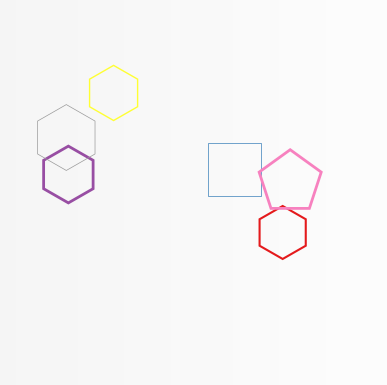[{"shape": "hexagon", "thickness": 1.5, "radius": 0.34, "center": [0.729, 0.396]}, {"shape": "square", "thickness": 0.5, "radius": 0.34, "center": [0.605, 0.56]}, {"shape": "hexagon", "thickness": 2, "radius": 0.37, "center": [0.176, 0.547]}, {"shape": "hexagon", "thickness": 1, "radius": 0.36, "center": [0.293, 0.759]}, {"shape": "pentagon", "thickness": 2, "radius": 0.42, "center": [0.749, 0.527]}, {"shape": "hexagon", "thickness": 0.5, "radius": 0.43, "center": [0.171, 0.643]}]